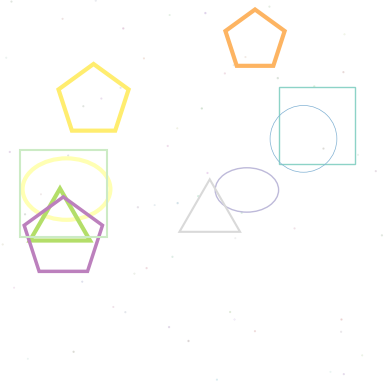[{"shape": "square", "thickness": 1, "radius": 0.5, "center": [0.824, 0.674]}, {"shape": "oval", "thickness": 3, "radius": 0.57, "center": [0.173, 0.509]}, {"shape": "oval", "thickness": 1, "radius": 0.41, "center": [0.641, 0.507]}, {"shape": "circle", "thickness": 0.5, "radius": 0.43, "center": [0.788, 0.639]}, {"shape": "pentagon", "thickness": 3, "radius": 0.4, "center": [0.662, 0.894]}, {"shape": "triangle", "thickness": 3, "radius": 0.45, "center": [0.156, 0.42]}, {"shape": "triangle", "thickness": 1.5, "radius": 0.45, "center": [0.545, 0.443]}, {"shape": "pentagon", "thickness": 2.5, "radius": 0.53, "center": [0.164, 0.382]}, {"shape": "square", "thickness": 1.5, "radius": 0.57, "center": [0.164, 0.497]}, {"shape": "pentagon", "thickness": 3, "radius": 0.48, "center": [0.243, 0.738]}]